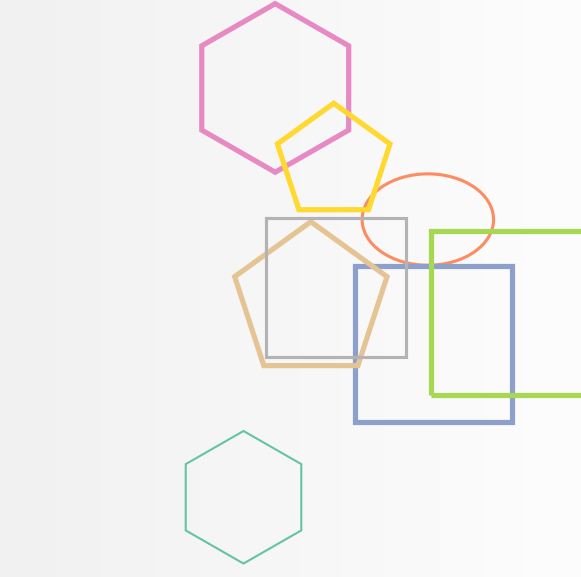[{"shape": "hexagon", "thickness": 1, "radius": 0.57, "center": [0.419, 0.138]}, {"shape": "oval", "thickness": 1.5, "radius": 0.57, "center": [0.736, 0.619]}, {"shape": "square", "thickness": 2.5, "radius": 0.68, "center": [0.746, 0.403]}, {"shape": "hexagon", "thickness": 2.5, "radius": 0.73, "center": [0.473, 0.847]}, {"shape": "square", "thickness": 2.5, "radius": 0.71, "center": [0.884, 0.457]}, {"shape": "pentagon", "thickness": 2.5, "radius": 0.51, "center": [0.574, 0.718]}, {"shape": "pentagon", "thickness": 2.5, "radius": 0.69, "center": [0.535, 0.477]}, {"shape": "square", "thickness": 1.5, "radius": 0.6, "center": [0.578, 0.502]}]